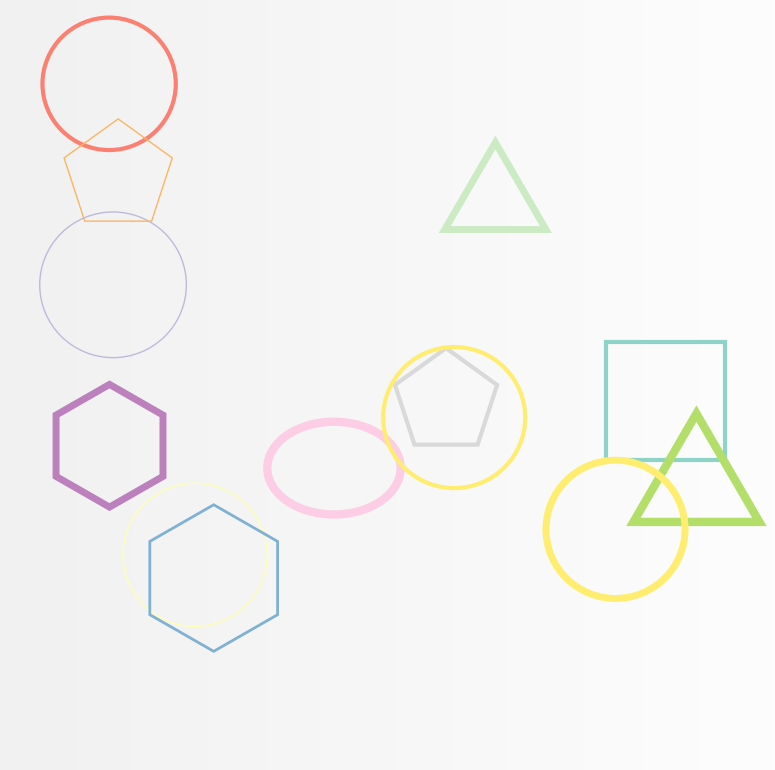[{"shape": "square", "thickness": 1.5, "radius": 0.38, "center": [0.859, 0.48]}, {"shape": "circle", "thickness": 0.5, "radius": 0.46, "center": [0.252, 0.279]}, {"shape": "circle", "thickness": 0.5, "radius": 0.47, "center": [0.146, 0.63]}, {"shape": "circle", "thickness": 1.5, "radius": 0.43, "center": [0.141, 0.891]}, {"shape": "hexagon", "thickness": 1, "radius": 0.48, "center": [0.276, 0.249]}, {"shape": "pentagon", "thickness": 0.5, "radius": 0.37, "center": [0.152, 0.772]}, {"shape": "triangle", "thickness": 3, "radius": 0.47, "center": [0.899, 0.369]}, {"shape": "oval", "thickness": 3, "radius": 0.43, "center": [0.431, 0.392]}, {"shape": "pentagon", "thickness": 1.5, "radius": 0.35, "center": [0.576, 0.479]}, {"shape": "hexagon", "thickness": 2.5, "radius": 0.4, "center": [0.141, 0.421]}, {"shape": "triangle", "thickness": 2.5, "radius": 0.38, "center": [0.639, 0.74]}, {"shape": "circle", "thickness": 2.5, "radius": 0.45, "center": [0.794, 0.313]}, {"shape": "circle", "thickness": 1.5, "radius": 0.46, "center": [0.586, 0.458]}]